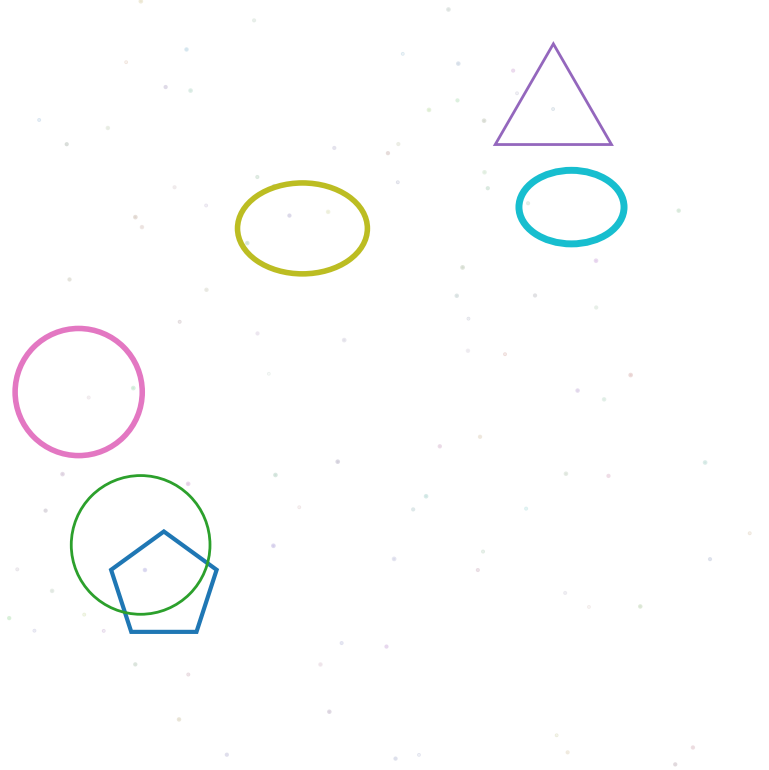[{"shape": "pentagon", "thickness": 1.5, "radius": 0.36, "center": [0.213, 0.238]}, {"shape": "circle", "thickness": 1, "radius": 0.45, "center": [0.183, 0.292]}, {"shape": "triangle", "thickness": 1, "radius": 0.44, "center": [0.719, 0.856]}, {"shape": "circle", "thickness": 2, "radius": 0.41, "center": [0.102, 0.491]}, {"shape": "oval", "thickness": 2, "radius": 0.42, "center": [0.393, 0.703]}, {"shape": "oval", "thickness": 2.5, "radius": 0.34, "center": [0.742, 0.731]}]